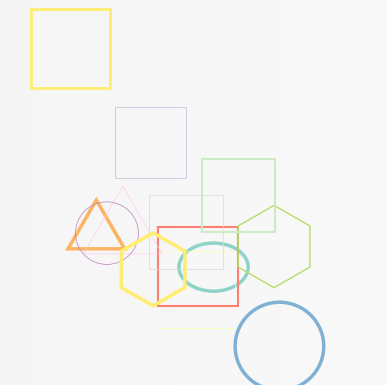[{"shape": "oval", "thickness": 2.5, "radius": 0.45, "center": [0.551, 0.306]}, {"shape": "square", "thickness": 0.5, "radius": 0.5, "center": [0.506, 0.248]}, {"shape": "square", "thickness": 0.5, "radius": 0.46, "center": [0.389, 0.631]}, {"shape": "square", "thickness": 1.5, "radius": 0.52, "center": [0.511, 0.308]}, {"shape": "circle", "thickness": 2.5, "radius": 0.57, "center": [0.721, 0.101]}, {"shape": "triangle", "thickness": 2.5, "radius": 0.42, "center": [0.249, 0.396]}, {"shape": "hexagon", "thickness": 1, "radius": 0.53, "center": [0.707, 0.36]}, {"shape": "triangle", "thickness": 0.5, "radius": 0.59, "center": [0.317, 0.399]}, {"shape": "square", "thickness": 0.5, "radius": 0.48, "center": [0.48, 0.397]}, {"shape": "circle", "thickness": 0.5, "radius": 0.41, "center": [0.276, 0.394]}, {"shape": "square", "thickness": 1.5, "radius": 0.47, "center": [0.616, 0.492]}, {"shape": "square", "thickness": 2, "radius": 0.51, "center": [0.182, 0.874]}, {"shape": "hexagon", "thickness": 2.5, "radius": 0.47, "center": [0.395, 0.3]}]